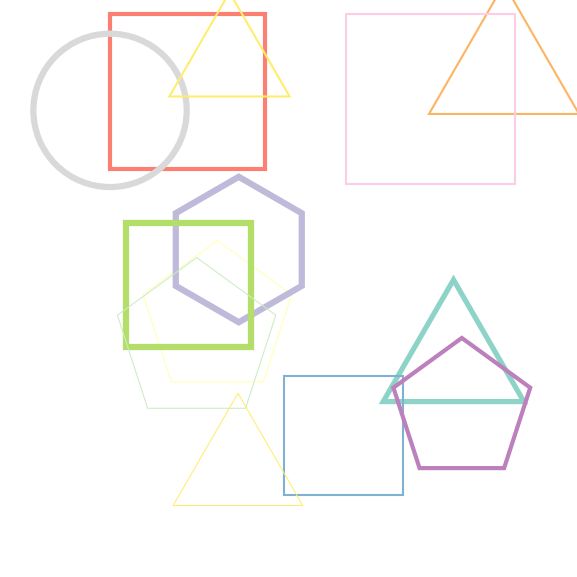[{"shape": "triangle", "thickness": 2.5, "radius": 0.7, "center": [0.785, 0.374]}, {"shape": "pentagon", "thickness": 0.5, "radius": 0.68, "center": [0.376, 0.447]}, {"shape": "hexagon", "thickness": 3, "radius": 0.63, "center": [0.413, 0.567]}, {"shape": "square", "thickness": 2, "radius": 0.67, "center": [0.325, 0.84]}, {"shape": "square", "thickness": 1, "radius": 0.51, "center": [0.595, 0.245]}, {"shape": "triangle", "thickness": 1, "radius": 0.75, "center": [0.873, 0.877]}, {"shape": "square", "thickness": 3, "radius": 0.54, "center": [0.326, 0.505]}, {"shape": "square", "thickness": 1, "radius": 0.73, "center": [0.746, 0.828]}, {"shape": "circle", "thickness": 3, "radius": 0.66, "center": [0.191, 0.808]}, {"shape": "pentagon", "thickness": 2, "radius": 0.62, "center": [0.8, 0.289]}, {"shape": "pentagon", "thickness": 0.5, "radius": 0.72, "center": [0.34, 0.409]}, {"shape": "triangle", "thickness": 1, "radius": 0.6, "center": [0.397, 0.892]}, {"shape": "triangle", "thickness": 0.5, "radius": 0.65, "center": [0.412, 0.189]}]